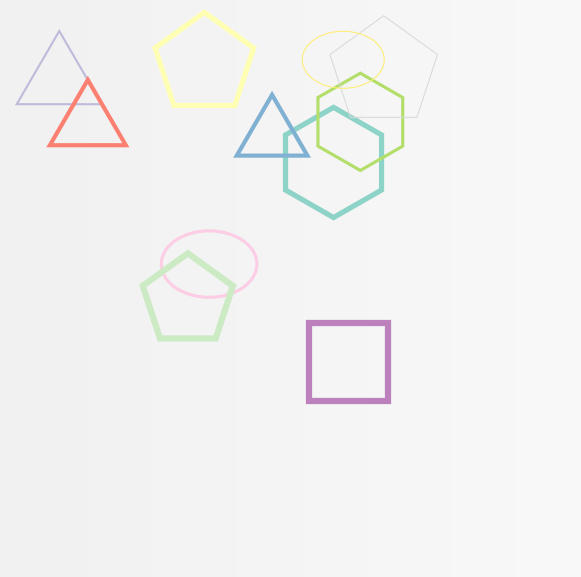[{"shape": "hexagon", "thickness": 2.5, "radius": 0.48, "center": [0.574, 0.718]}, {"shape": "pentagon", "thickness": 2.5, "radius": 0.45, "center": [0.352, 0.889]}, {"shape": "triangle", "thickness": 1, "radius": 0.42, "center": [0.102, 0.861]}, {"shape": "triangle", "thickness": 2, "radius": 0.38, "center": [0.151, 0.785]}, {"shape": "triangle", "thickness": 2, "radius": 0.35, "center": [0.468, 0.765]}, {"shape": "hexagon", "thickness": 1.5, "radius": 0.42, "center": [0.62, 0.788]}, {"shape": "oval", "thickness": 1.5, "radius": 0.41, "center": [0.36, 0.542]}, {"shape": "pentagon", "thickness": 0.5, "radius": 0.49, "center": [0.66, 0.875]}, {"shape": "square", "thickness": 3, "radius": 0.34, "center": [0.6, 0.372]}, {"shape": "pentagon", "thickness": 3, "radius": 0.41, "center": [0.323, 0.479]}, {"shape": "oval", "thickness": 0.5, "radius": 0.35, "center": [0.59, 0.896]}]